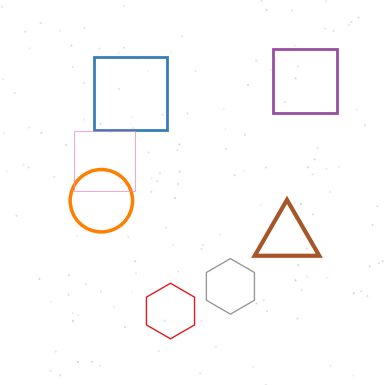[{"shape": "hexagon", "thickness": 1, "radius": 0.36, "center": [0.443, 0.192]}, {"shape": "square", "thickness": 2, "radius": 0.48, "center": [0.339, 0.757]}, {"shape": "square", "thickness": 2, "radius": 0.42, "center": [0.792, 0.789]}, {"shape": "circle", "thickness": 2.5, "radius": 0.41, "center": [0.263, 0.479]}, {"shape": "triangle", "thickness": 3, "radius": 0.48, "center": [0.745, 0.384]}, {"shape": "square", "thickness": 0.5, "radius": 0.39, "center": [0.271, 0.582]}, {"shape": "hexagon", "thickness": 1, "radius": 0.36, "center": [0.598, 0.256]}]